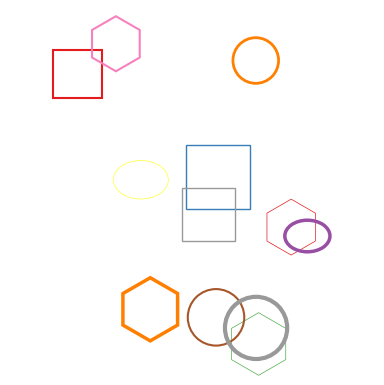[{"shape": "hexagon", "thickness": 0.5, "radius": 0.36, "center": [0.756, 0.41]}, {"shape": "square", "thickness": 1.5, "radius": 0.31, "center": [0.201, 0.807]}, {"shape": "square", "thickness": 1, "radius": 0.42, "center": [0.566, 0.54]}, {"shape": "hexagon", "thickness": 0.5, "radius": 0.41, "center": [0.672, 0.107]}, {"shape": "oval", "thickness": 2.5, "radius": 0.29, "center": [0.798, 0.387]}, {"shape": "circle", "thickness": 2, "radius": 0.3, "center": [0.664, 0.843]}, {"shape": "hexagon", "thickness": 2.5, "radius": 0.41, "center": [0.39, 0.197]}, {"shape": "oval", "thickness": 0.5, "radius": 0.36, "center": [0.366, 0.533]}, {"shape": "circle", "thickness": 1.5, "radius": 0.37, "center": [0.561, 0.176]}, {"shape": "hexagon", "thickness": 1.5, "radius": 0.36, "center": [0.301, 0.886]}, {"shape": "square", "thickness": 1, "radius": 0.34, "center": [0.542, 0.442]}, {"shape": "circle", "thickness": 3, "radius": 0.4, "center": [0.665, 0.148]}]